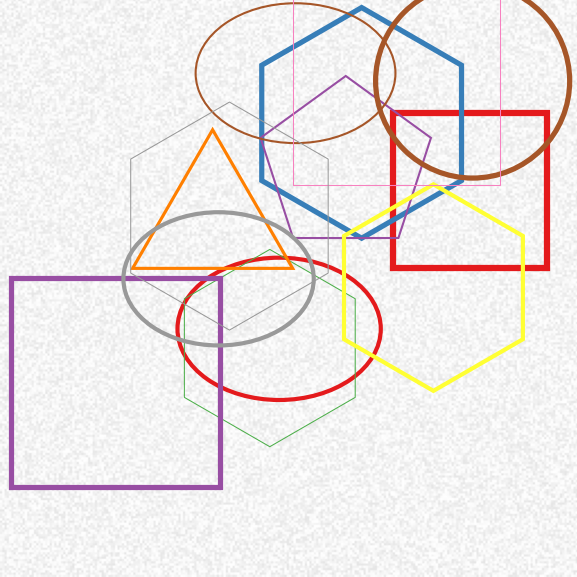[{"shape": "square", "thickness": 3, "radius": 0.67, "center": [0.814, 0.669]}, {"shape": "oval", "thickness": 2, "radius": 0.88, "center": [0.483, 0.43]}, {"shape": "hexagon", "thickness": 2.5, "radius": 1.0, "center": [0.626, 0.786]}, {"shape": "hexagon", "thickness": 0.5, "radius": 0.85, "center": [0.467, 0.396]}, {"shape": "pentagon", "thickness": 1, "radius": 0.78, "center": [0.599, 0.712]}, {"shape": "square", "thickness": 2.5, "radius": 0.91, "center": [0.2, 0.337]}, {"shape": "triangle", "thickness": 1.5, "radius": 0.8, "center": [0.368, 0.614]}, {"shape": "hexagon", "thickness": 2, "radius": 0.89, "center": [0.751, 0.501]}, {"shape": "oval", "thickness": 1, "radius": 0.87, "center": [0.512, 0.872]}, {"shape": "circle", "thickness": 2.5, "radius": 0.84, "center": [0.818, 0.859]}, {"shape": "square", "thickness": 0.5, "radius": 0.89, "center": [0.687, 0.858]}, {"shape": "hexagon", "thickness": 0.5, "radius": 0.99, "center": [0.397, 0.625]}, {"shape": "oval", "thickness": 2, "radius": 0.82, "center": [0.378, 0.516]}]